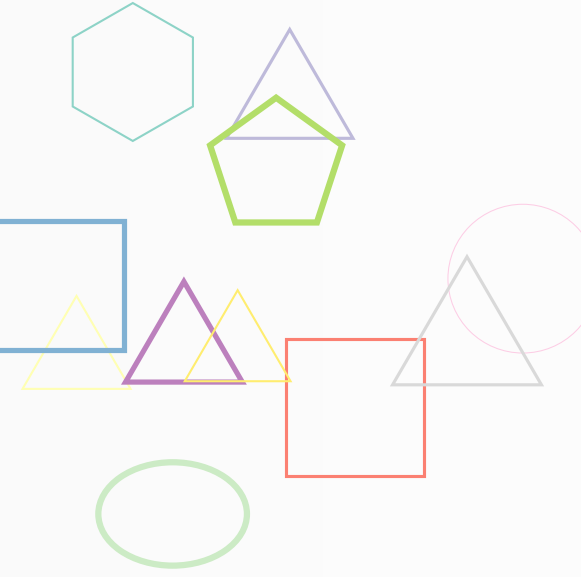[{"shape": "hexagon", "thickness": 1, "radius": 0.6, "center": [0.228, 0.874]}, {"shape": "triangle", "thickness": 1, "radius": 0.54, "center": [0.132, 0.379]}, {"shape": "triangle", "thickness": 1.5, "radius": 0.63, "center": [0.498, 0.822]}, {"shape": "square", "thickness": 1.5, "radius": 0.59, "center": [0.611, 0.294]}, {"shape": "square", "thickness": 2.5, "radius": 0.55, "center": [0.103, 0.505]}, {"shape": "pentagon", "thickness": 3, "radius": 0.6, "center": [0.475, 0.711]}, {"shape": "circle", "thickness": 0.5, "radius": 0.64, "center": [0.899, 0.517]}, {"shape": "triangle", "thickness": 1.5, "radius": 0.74, "center": [0.803, 0.407]}, {"shape": "triangle", "thickness": 2.5, "radius": 0.58, "center": [0.316, 0.396]}, {"shape": "oval", "thickness": 3, "radius": 0.64, "center": [0.297, 0.109]}, {"shape": "triangle", "thickness": 1, "radius": 0.53, "center": [0.409, 0.392]}]